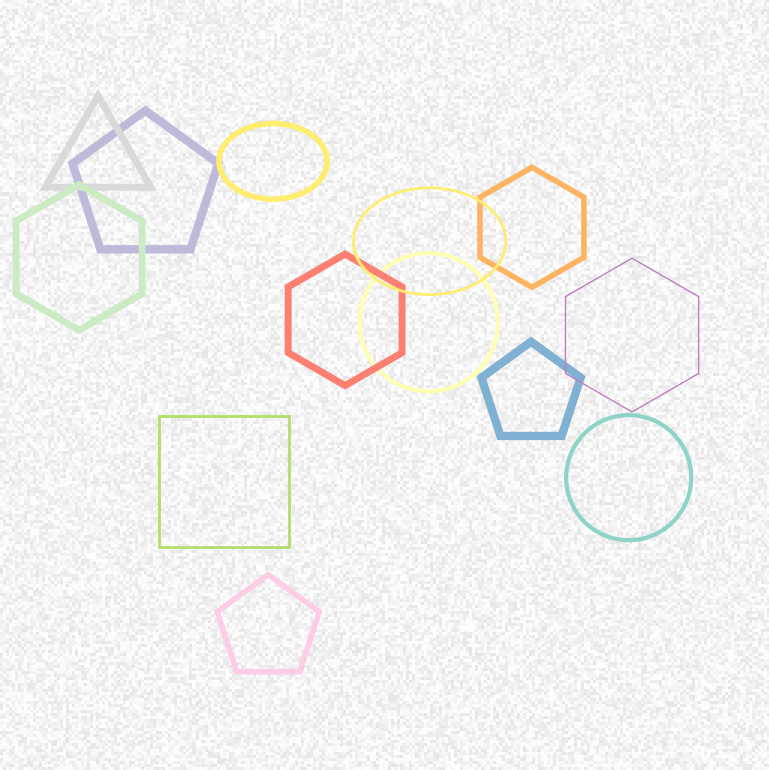[{"shape": "circle", "thickness": 1.5, "radius": 0.41, "center": [0.816, 0.38]}, {"shape": "circle", "thickness": 1.5, "radius": 0.45, "center": [0.557, 0.582]}, {"shape": "pentagon", "thickness": 3, "radius": 0.5, "center": [0.189, 0.757]}, {"shape": "hexagon", "thickness": 2.5, "radius": 0.43, "center": [0.448, 0.585]}, {"shape": "pentagon", "thickness": 3, "radius": 0.34, "center": [0.69, 0.489]}, {"shape": "hexagon", "thickness": 2, "radius": 0.39, "center": [0.691, 0.705]}, {"shape": "square", "thickness": 1, "radius": 0.42, "center": [0.291, 0.375]}, {"shape": "pentagon", "thickness": 2, "radius": 0.35, "center": [0.348, 0.184]}, {"shape": "triangle", "thickness": 2.5, "radius": 0.4, "center": [0.127, 0.796]}, {"shape": "hexagon", "thickness": 0.5, "radius": 0.5, "center": [0.821, 0.565]}, {"shape": "hexagon", "thickness": 2.5, "radius": 0.47, "center": [0.103, 0.666]}, {"shape": "oval", "thickness": 1, "radius": 0.49, "center": [0.558, 0.687]}, {"shape": "oval", "thickness": 2, "radius": 0.35, "center": [0.355, 0.791]}]